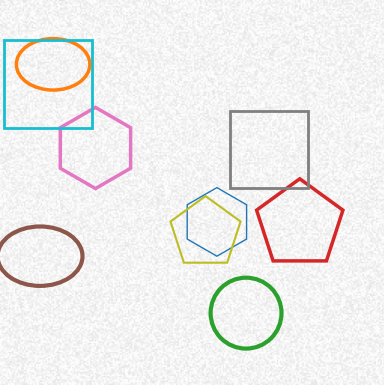[{"shape": "hexagon", "thickness": 1, "radius": 0.45, "center": [0.563, 0.424]}, {"shape": "oval", "thickness": 2.5, "radius": 0.48, "center": [0.138, 0.833]}, {"shape": "circle", "thickness": 3, "radius": 0.46, "center": [0.639, 0.187]}, {"shape": "pentagon", "thickness": 2.5, "radius": 0.59, "center": [0.779, 0.418]}, {"shape": "oval", "thickness": 3, "radius": 0.55, "center": [0.104, 0.335]}, {"shape": "hexagon", "thickness": 2.5, "radius": 0.53, "center": [0.248, 0.616]}, {"shape": "square", "thickness": 2, "radius": 0.5, "center": [0.699, 0.611]}, {"shape": "pentagon", "thickness": 1.5, "radius": 0.48, "center": [0.534, 0.395]}, {"shape": "square", "thickness": 2, "radius": 0.58, "center": [0.125, 0.782]}]